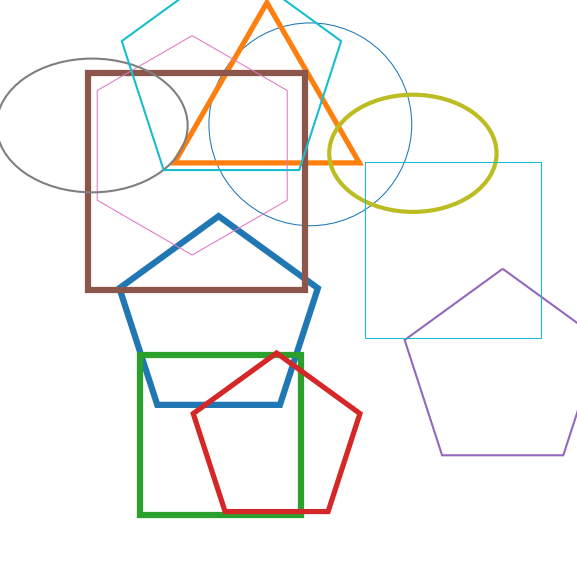[{"shape": "circle", "thickness": 0.5, "radius": 0.88, "center": [0.537, 0.784]}, {"shape": "pentagon", "thickness": 3, "radius": 0.9, "center": [0.379, 0.444]}, {"shape": "triangle", "thickness": 2.5, "radius": 0.92, "center": [0.462, 0.81]}, {"shape": "square", "thickness": 3, "radius": 0.7, "center": [0.381, 0.246]}, {"shape": "pentagon", "thickness": 2.5, "radius": 0.76, "center": [0.479, 0.236]}, {"shape": "pentagon", "thickness": 1, "radius": 0.89, "center": [0.87, 0.355]}, {"shape": "square", "thickness": 3, "radius": 0.94, "center": [0.341, 0.685]}, {"shape": "hexagon", "thickness": 0.5, "radius": 0.95, "center": [0.333, 0.747]}, {"shape": "oval", "thickness": 1, "radius": 0.83, "center": [0.159, 0.782]}, {"shape": "oval", "thickness": 2, "radius": 0.72, "center": [0.715, 0.734]}, {"shape": "square", "thickness": 0.5, "radius": 0.76, "center": [0.784, 0.567]}, {"shape": "pentagon", "thickness": 1, "radius": 1.0, "center": [0.401, 0.866]}]